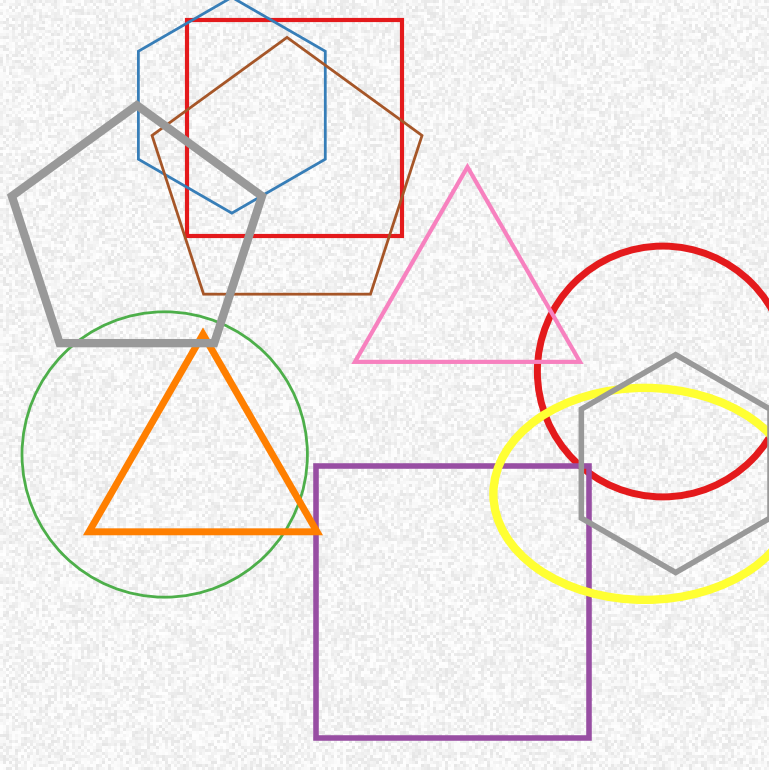[{"shape": "circle", "thickness": 2.5, "radius": 0.81, "center": [0.861, 0.518]}, {"shape": "square", "thickness": 1.5, "radius": 0.7, "center": [0.383, 0.834]}, {"shape": "hexagon", "thickness": 1, "radius": 0.7, "center": [0.301, 0.863]}, {"shape": "circle", "thickness": 1, "radius": 0.93, "center": [0.214, 0.41]}, {"shape": "square", "thickness": 2, "radius": 0.88, "center": [0.588, 0.218]}, {"shape": "triangle", "thickness": 2.5, "radius": 0.85, "center": [0.264, 0.395]}, {"shape": "oval", "thickness": 3, "radius": 0.98, "center": [0.837, 0.359]}, {"shape": "pentagon", "thickness": 1, "radius": 0.92, "center": [0.373, 0.767]}, {"shape": "triangle", "thickness": 1.5, "radius": 0.84, "center": [0.607, 0.614]}, {"shape": "hexagon", "thickness": 2, "radius": 0.71, "center": [0.877, 0.398]}, {"shape": "pentagon", "thickness": 3, "radius": 0.85, "center": [0.178, 0.693]}]